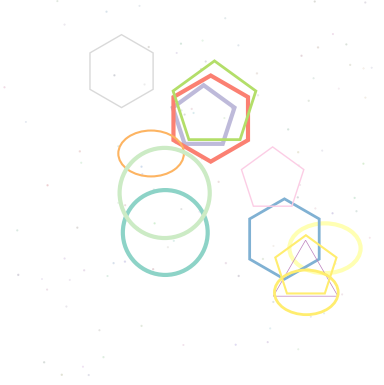[{"shape": "circle", "thickness": 3, "radius": 0.55, "center": [0.429, 0.396]}, {"shape": "oval", "thickness": 3, "radius": 0.46, "center": [0.844, 0.355]}, {"shape": "pentagon", "thickness": 3, "radius": 0.42, "center": [0.529, 0.694]}, {"shape": "hexagon", "thickness": 3, "radius": 0.56, "center": [0.547, 0.692]}, {"shape": "hexagon", "thickness": 2, "radius": 0.52, "center": [0.739, 0.379]}, {"shape": "oval", "thickness": 1.5, "radius": 0.43, "center": [0.392, 0.601]}, {"shape": "pentagon", "thickness": 2, "radius": 0.57, "center": [0.557, 0.729]}, {"shape": "pentagon", "thickness": 1, "radius": 0.43, "center": [0.708, 0.533]}, {"shape": "hexagon", "thickness": 1, "radius": 0.47, "center": [0.316, 0.815]}, {"shape": "triangle", "thickness": 0.5, "radius": 0.48, "center": [0.794, 0.279]}, {"shape": "circle", "thickness": 3, "radius": 0.59, "center": [0.428, 0.499]}, {"shape": "oval", "thickness": 2, "radius": 0.41, "center": [0.796, 0.241]}, {"shape": "pentagon", "thickness": 1.5, "radius": 0.42, "center": [0.795, 0.305]}]